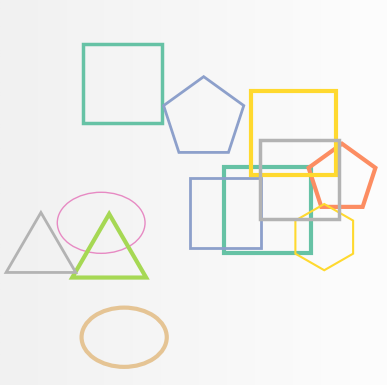[{"shape": "square", "thickness": 3, "radius": 0.56, "center": [0.689, 0.455]}, {"shape": "square", "thickness": 2.5, "radius": 0.51, "center": [0.317, 0.783]}, {"shape": "pentagon", "thickness": 3, "radius": 0.45, "center": [0.883, 0.536]}, {"shape": "pentagon", "thickness": 2, "radius": 0.54, "center": [0.526, 0.692]}, {"shape": "square", "thickness": 2, "radius": 0.45, "center": [0.582, 0.447]}, {"shape": "oval", "thickness": 1, "radius": 0.57, "center": [0.261, 0.421]}, {"shape": "triangle", "thickness": 3, "radius": 0.55, "center": [0.282, 0.334]}, {"shape": "hexagon", "thickness": 1.5, "radius": 0.43, "center": [0.837, 0.384]}, {"shape": "square", "thickness": 3, "radius": 0.55, "center": [0.757, 0.655]}, {"shape": "oval", "thickness": 3, "radius": 0.55, "center": [0.32, 0.124]}, {"shape": "triangle", "thickness": 2, "radius": 0.52, "center": [0.106, 0.344]}, {"shape": "square", "thickness": 2.5, "radius": 0.51, "center": [0.773, 0.534]}]